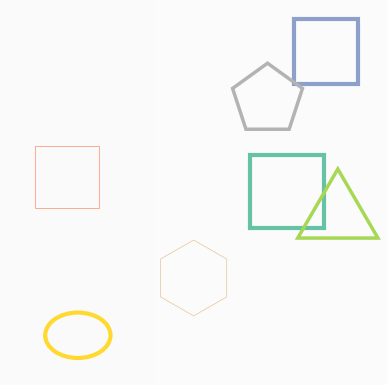[{"shape": "square", "thickness": 3, "radius": 0.47, "center": [0.741, 0.502]}, {"shape": "square", "thickness": 0.5, "radius": 0.41, "center": [0.173, 0.54]}, {"shape": "square", "thickness": 3, "radius": 0.42, "center": [0.842, 0.866]}, {"shape": "triangle", "thickness": 2.5, "radius": 0.6, "center": [0.872, 0.441]}, {"shape": "oval", "thickness": 3, "radius": 0.42, "center": [0.201, 0.129]}, {"shape": "hexagon", "thickness": 0.5, "radius": 0.49, "center": [0.5, 0.278]}, {"shape": "pentagon", "thickness": 2.5, "radius": 0.47, "center": [0.69, 0.741]}]